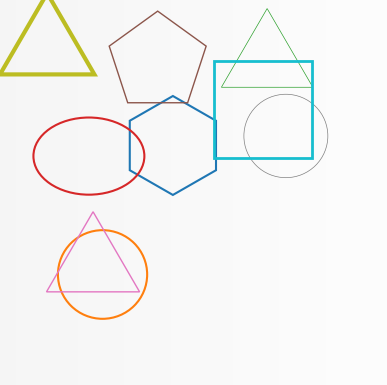[{"shape": "hexagon", "thickness": 1.5, "radius": 0.64, "center": [0.446, 0.622]}, {"shape": "circle", "thickness": 1.5, "radius": 0.58, "center": [0.265, 0.287]}, {"shape": "triangle", "thickness": 0.5, "radius": 0.68, "center": [0.689, 0.841]}, {"shape": "oval", "thickness": 1.5, "radius": 0.72, "center": [0.229, 0.595]}, {"shape": "pentagon", "thickness": 1, "radius": 0.66, "center": [0.407, 0.84]}, {"shape": "triangle", "thickness": 1, "radius": 0.69, "center": [0.24, 0.311]}, {"shape": "circle", "thickness": 0.5, "radius": 0.54, "center": [0.738, 0.647]}, {"shape": "triangle", "thickness": 3, "radius": 0.7, "center": [0.122, 0.877]}, {"shape": "square", "thickness": 2, "radius": 0.63, "center": [0.678, 0.716]}]